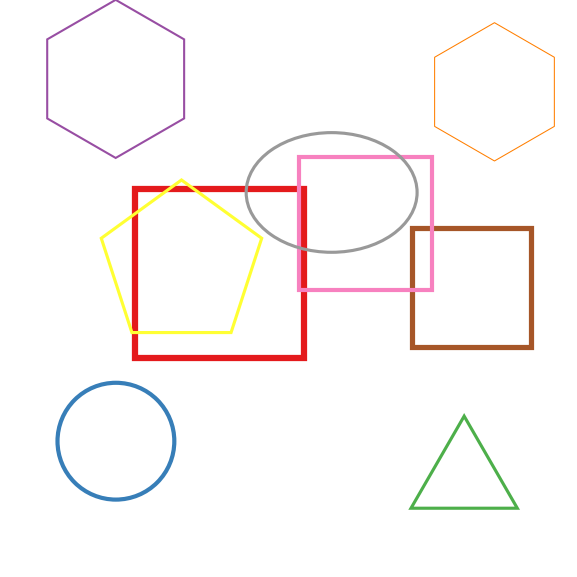[{"shape": "square", "thickness": 3, "radius": 0.73, "center": [0.381, 0.525]}, {"shape": "circle", "thickness": 2, "radius": 0.51, "center": [0.201, 0.235]}, {"shape": "triangle", "thickness": 1.5, "radius": 0.53, "center": [0.804, 0.172]}, {"shape": "hexagon", "thickness": 1, "radius": 0.68, "center": [0.2, 0.863]}, {"shape": "hexagon", "thickness": 0.5, "radius": 0.6, "center": [0.856, 0.84]}, {"shape": "pentagon", "thickness": 1.5, "radius": 0.73, "center": [0.314, 0.541]}, {"shape": "square", "thickness": 2.5, "radius": 0.52, "center": [0.816, 0.501]}, {"shape": "square", "thickness": 2, "radius": 0.58, "center": [0.633, 0.612]}, {"shape": "oval", "thickness": 1.5, "radius": 0.74, "center": [0.574, 0.666]}]